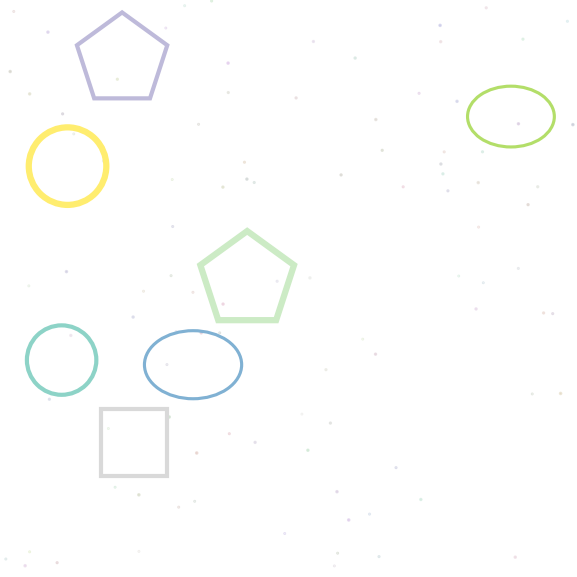[{"shape": "circle", "thickness": 2, "radius": 0.3, "center": [0.107, 0.376]}, {"shape": "pentagon", "thickness": 2, "radius": 0.41, "center": [0.211, 0.895]}, {"shape": "oval", "thickness": 1.5, "radius": 0.42, "center": [0.334, 0.368]}, {"shape": "oval", "thickness": 1.5, "radius": 0.38, "center": [0.885, 0.797]}, {"shape": "square", "thickness": 2, "radius": 0.29, "center": [0.232, 0.233]}, {"shape": "pentagon", "thickness": 3, "radius": 0.43, "center": [0.428, 0.514]}, {"shape": "circle", "thickness": 3, "radius": 0.34, "center": [0.117, 0.711]}]